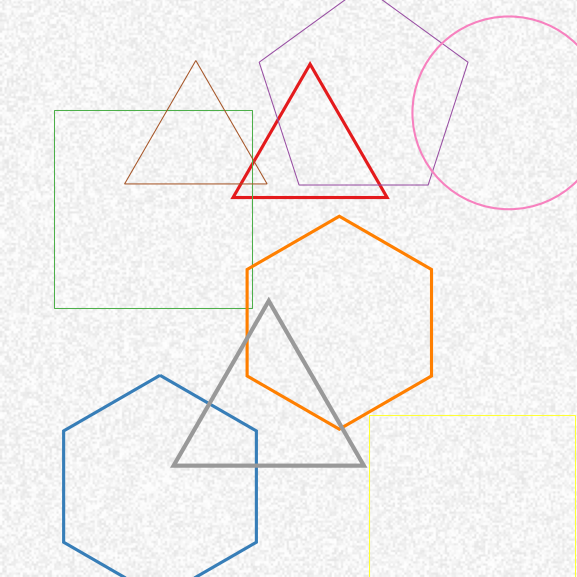[{"shape": "triangle", "thickness": 1.5, "radius": 0.77, "center": [0.537, 0.734]}, {"shape": "hexagon", "thickness": 1.5, "radius": 0.96, "center": [0.277, 0.157]}, {"shape": "square", "thickness": 0.5, "radius": 0.86, "center": [0.265, 0.637]}, {"shape": "pentagon", "thickness": 0.5, "radius": 0.95, "center": [0.63, 0.833]}, {"shape": "hexagon", "thickness": 1.5, "radius": 0.92, "center": [0.588, 0.44]}, {"shape": "square", "thickness": 0.5, "radius": 0.89, "center": [0.817, 0.103]}, {"shape": "triangle", "thickness": 0.5, "radius": 0.71, "center": [0.339, 0.752]}, {"shape": "circle", "thickness": 1, "radius": 0.83, "center": [0.881, 0.804]}, {"shape": "triangle", "thickness": 2, "radius": 0.95, "center": [0.465, 0.288]}]